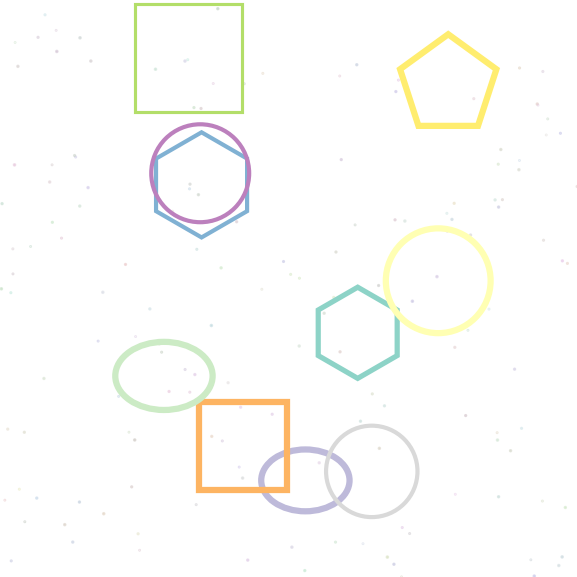[{"shape": "hexagon", "thickness": 2.5, "radius": 0.39, "center": [0.619, 0.423]}, {"shape": "circle", "thickness": 3, "radius": 0.45, "center": [0.759, 0.513]}, {"shape": "oval", "thickness": 3, "radius": 0.38, "center": [0.529, 0.167]}, {"shape": "hexagon", "thickness": 2, "radius": 0.46, "center": [0.349, 0.679]}, {"shape": "square", "thickness": 3, "radius": 0.38, "center": [0.42, 0.227]}, {"shape": "square", "thickness": 1.5, "radius": 0.47, "center": [0.326, 0.899]}, {"shape": "circle", "thickness": 2, "radius": 0.4, "center": [0.644, 0.183]}, {"shape": "circle", "thickness": 2, "radius": 0.42, "center": [0.347, 0.699]}, {"shape": "oval", "thickness": 3, "radius": 0.42, "center": [0.284, 0.348]}, {"shape": "pentagon", "thickness": 3, "radius": 0.44, "center": [0.776, 0.852]}]